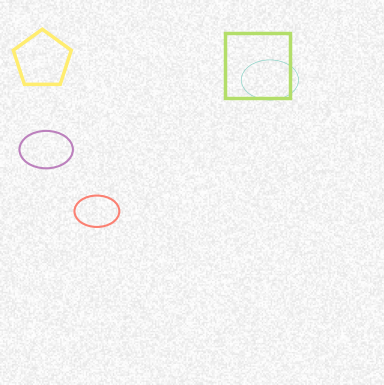[{"shape": "oval", "thickness": 0.5, "radius": 0.37, "center": [0.701, 0.792]}, {"shape": "oval", "thickness": 1.5, "radius": 0.29, "center": [0.252, 0.451]}, {"shape": "square", "thickness": 2.5, "radius": 0.42, "center": [0.668, 0.83]}, {"shape": "oval", "thickness": 1.5, "radius": 0.35, "center": [0.12, 0.611]}, {"shape": "pentagon", "thickness": 2.5, "radius": 0.4, "center": [0.11, 0.845]}]